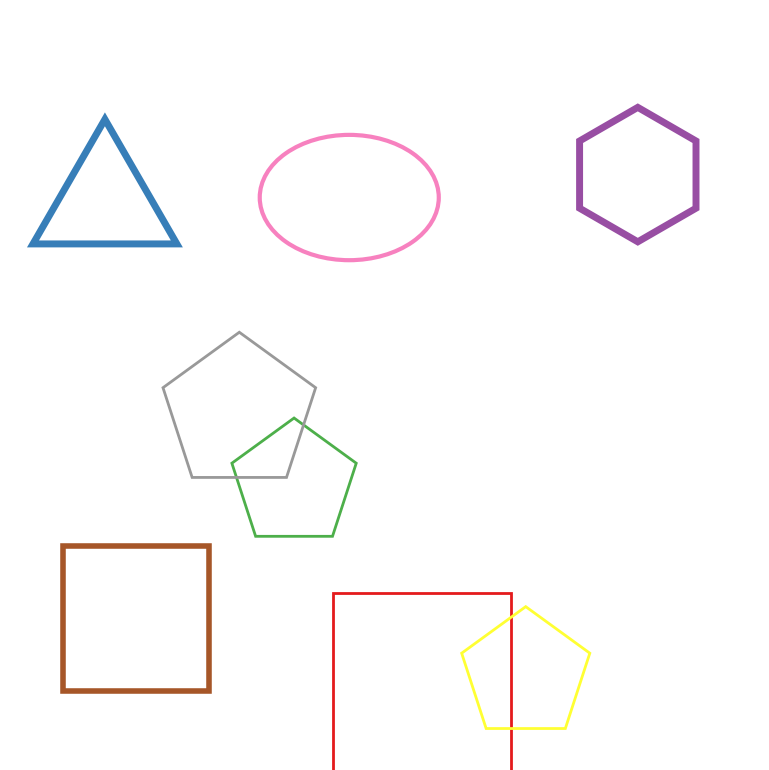[{"shape": "square", "thickness": 1, "radius": 0.58, "center": [0.548, 0.114]}, {"shape": "triangle", "thickness": 2.5, "radius": 0.54, "center": [0.136, 0.737]}, {"shape": "pentagon", "thickness": 1, "radius": 0.42, "center": [0.382, 0.372]}, {"shape": "hexagon", "thickness": 2.5, "radius": 0.44, "center": [0.828, 0.773]}, {"shape": "pentagon", "thickness": 1, "radius": 0.44, "center": [0.683, 0.125]}, {"shape": "square", "thickness": 2, "radius": 0.47, "center": [0.177, 0.197]}, {"shape": "oval", "thickness": 1.5, "radius": 0.58, "center": [0.454, 0.743]}, {"shape": "pentagon", "thickness": 1, "radius": 0.52, "center": [0.311, 0.464]}]